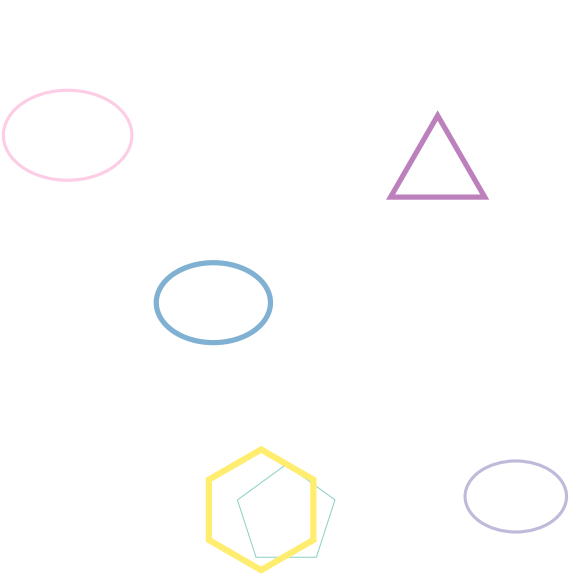[{"shape": "pentagon", "thickness": 0.5, "radius": 0.44, "center": [0.496, 0.106]}, {"shape": "oval", "thickness": 1.5, "radius": 0.44, "center": [0.893, 0.139]}, {"shape": "oval", "thickness": 2.5, "radius": 0.49, "center": [0.369, 0.475]}, {"shape": "oval", "thickness": 1.5, "radius": 0.56, "center": [0.117, 0.765]}, {"shape": "triangle", "thickness": 2.5, "radius": 0.47, "center": [0.758, 0.705]}, {"shape": "hexagon", "thickness": 3, "radius": 0.52, "center": [0.452, 0.116]}]